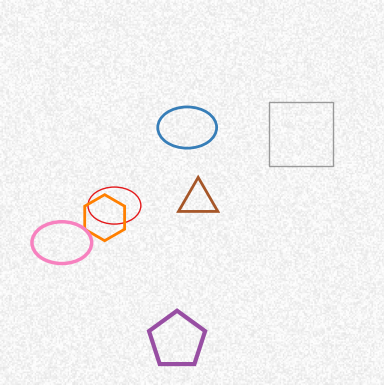[{"shape": "oval", "thickness": 1, "radius": 0.34, "center": [0.297, 0.466]}, {"shape": "oval", "thickness": 2, "radius": 0.38, "center": [0.486, 0.669]}, {"shape": "pentagon", "thickness": 3, "radius": 0.38, "center": [0.46, 0.116]}, {"shape": "hexagon", "thickness": 2, "radius": 0.3, "center": [0.272, 0.435]}, {"shape": "triangle", "thickness": 2, "radius": 0.29, "center": [0.515, 0.48]}, {"shape": "oval", "thickness": 2.5, "radius": 0.39, "center": [0.161, 0.37]}, {"shape": "square", "thickness": 1, "radius": 0.42, "center": [0.781, 0.652]}]